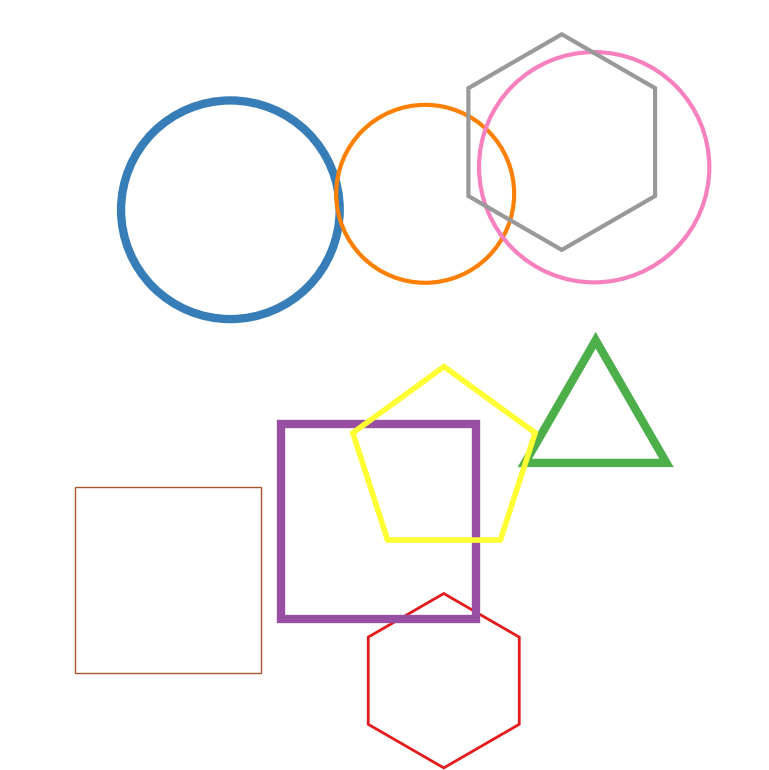[{"shape": "hexagon", "thickness": 1, "radius": 0.57, "center": [0.576, 0.116]}, {"shape": "circle", "thickness": 3, "radius": 0.71, "center": [0.299, 0.728]}, {"shape": "triangle", "thickness": 3, "radius": 0.53, "center": [0.774, 0.452]}, {"shape": "square", "thickness": 3, "radius": 0.63, "center": [0.492, 0.323]}, {"shape": "circle", "thickness": 1.5, "radius": 0.58, "center": [0.552, 0.748]}, {"shape": "pentagon", "thickness": 2, "radius": 0.62, "center": [0.577, 0.399]}, {"shape": "square", "thickness": 0.5, "radius": 0.61, "center": [0.218, 0.247]}, {"shape": "circle", "thickness": 1.5, "radius": 0.75, "center": [0.772, 0.783]}, {"shape": "hexagon", "thickness": 1.5, "radius": 0.7, "center": [0.73, 0.815]}]